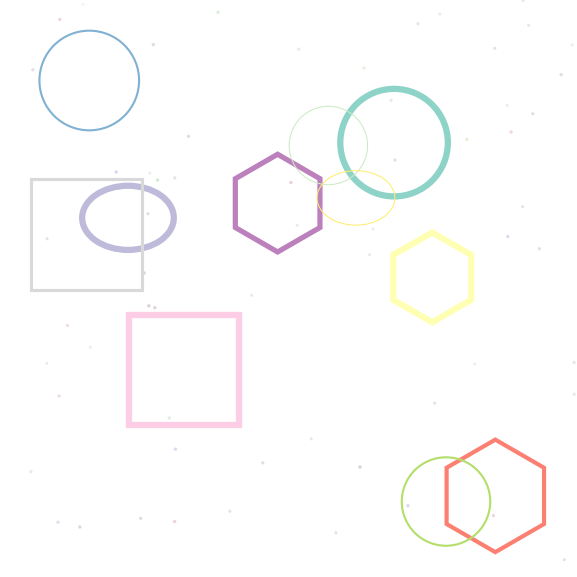[{"shape": "circle", "thickness": 3, "radius": 0.47, "center": [0.682, 0.752]}, {"shape": "hexagon", "thickness": 3, "radius": 0.39, "center": [0.748, 0.519]}, {"shape": "oval", "thickness": 3, "radius": 0.4, "center": [0.222, 0.622]}, {"shape": "hexagon", "thickness": 2, "radius": 0.49, "center": [0.858, 0.14]}, {"shape": "circle", "thickness": 1, "radius": 0.43, "center": [0.155, 0.86]}, {"shape": "circle", "thickness": 1, "radius": 0.38, "center": [0.772, 0.131]}, {"shape": "square", "thickness": 3, "radius": 0.47, "center": [0.319, 0.359]}, {"shape": "square", "thickness": 1.5, "radius": 0.48, "center": [0.15, 0.593]}, {"shape": "hexagon", "thickness": 2.5, "radius": 0.42, "center": [0.481, 0.647]}, {"shape": "circle", "thickness": 0.5, "radius": 0.34, "center": [0.569, 0.747]}, {"shape": "oval", "thickness": 0.5, "radius": 0.34, "center": [0.616, 0.656]}]